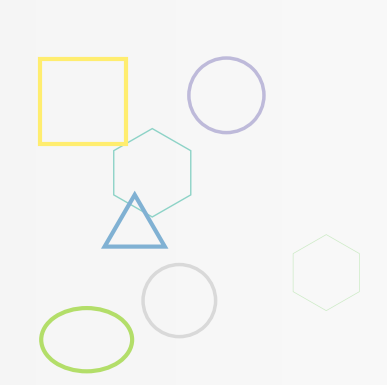[{"shape": "hexagon", "thickness": 1, "radius": 0.57, "center": [0.393, 0.551]}, {"shape": "circle", "thickness": 2.5, "radius": 0.48, "center": [0.584, 0.752]}, {"shape": "triangle", "thickness": 3, "radius": 0.45, "center": [0.348, 0.404]}, {"shape": "oval", "thickness": 3, "radius": 0.59, "center": [0.224, 0.118]}, {"shape": "circle", "thickness": 2.5, "radius": 0.47, "center": [0.463, 0.219]}, {"shape": "hexagon", "thickness": 0.5, "radius": 0.49, "center": [0.842, 0.292]}, {"shape": "square", "thickness": 3, "radius": 0.56, "center": [0.215, 0.737]}]